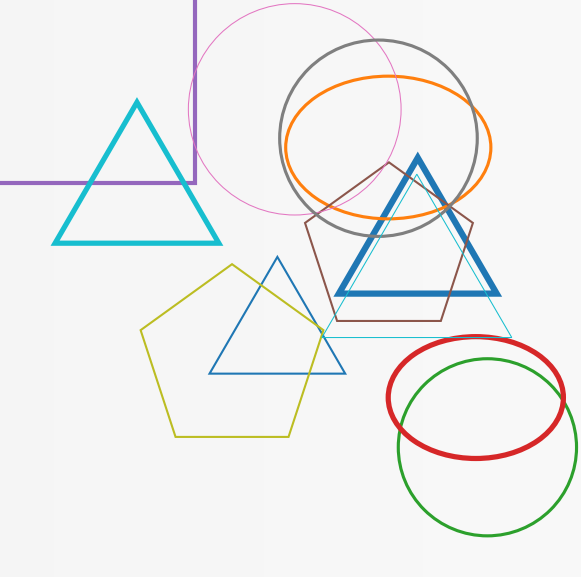[{"shape": "triangle", "thickness": 1, "radius": 0.67, "center": [0.477, 0.42]}, {"shape": "triangle", "thickness": 3, "radius": 0.78, "center": [0.719, 0.569]}, {"shape": "oval", "thickness": 1.5, "radius": 0.88, "center": [0.668, 0.744]}, {"shape": "circle", "thickness": 1.5, "radius": 0.77, "center": [0.839, 0.225]}, {"shape": "oval", "thickness": 2.5, "radius": 0.75, "center": [0.819, 0.311]}, {"shape": "square", "thickness": 2, "radius": 0.98, "center": [0.139, 0.878]}, {"shape": "pentagon", "thickness": 1, "radius": 0.76, "center": [0.669, 0.566]}, {"shape": "circle", "thickness": 0.5, "radius": 0.91, "center": [0.507, 0.81]}, {"shape": "circle", "thickness": 1.5, "radius": 0.85, "center": [0.651, 0.76]}, {"shape": "pentagon", "thickness": 1, "radius": 0.83, "center": [0.399, 0.376]}, {"shape": "triangle", "thickness": 2.5, "radius": 0.81, "center": [0.236, 0.659]}, {"shape": "triangle", "thickness": 0.5, "radius": 0.94, "center": [0.717, 0.509]}]